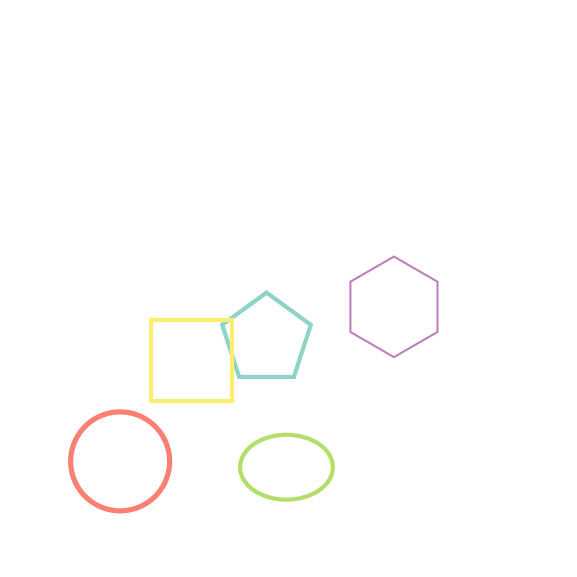[{"shape": "pentagon", "thickness": 2, "radius": 0.4, "center": [0.461, 0.412]}, {"shape": "circle", "thickness": 2.5, "radius": 0.43, "center": [0.208, 0.2]}, {"shape": "oval", "thickness": 2, "radius": 0.4, "center": [0.496, 0.19]}, {"shape": "hexagon", "thickness": 1, "radius": 0.44, "center": [0.682, 0.468]}, {"shape": "square", "thickness": 2, "radius": 0.35, "center": [0.332, 0.375]}]